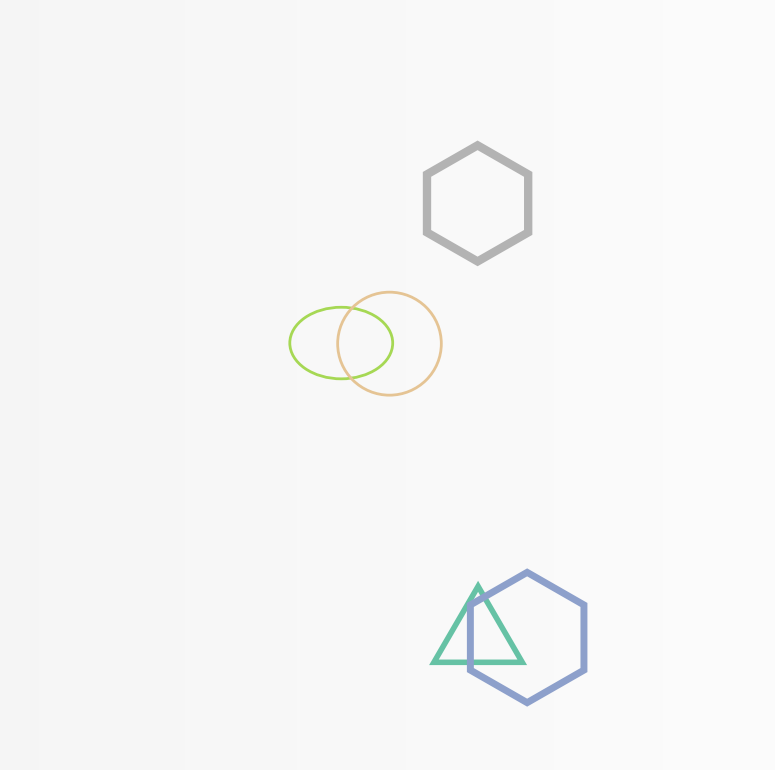[{"shape": "triangle", "thickness": 2, "radius": 0.33, "center": [0.617, 0.173]}, {"shape": "hexagon", "thickness": 2.5, "radius": 0.42, "center": [0.68, 0.172]}, {"shape": "oval", "thickness": 1, "radius": 0.33, "center": [0.44, 0.554]}, {"shape": "circle", "thickness": 1, "radius": 0.33, "center": [0.503, 0.554]}, {"shape": "hexagon", "thickness": 3, "radius": 0.38, "center": [0.616, 0.736]}]